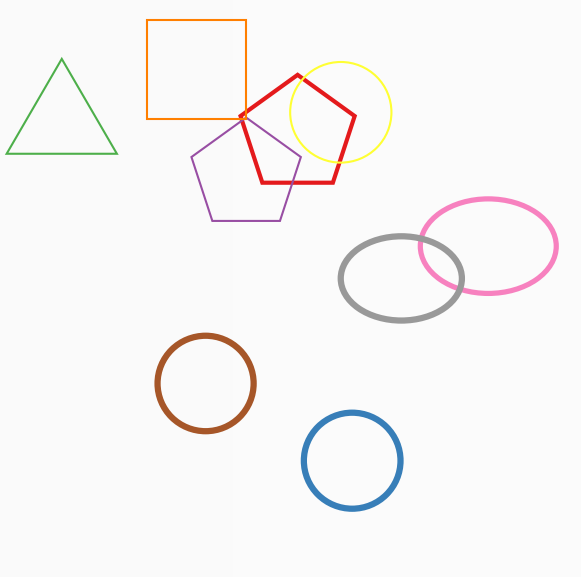[{"shape": "pentagon", "thickness": 2, "radius": 0.52, "center": [0.512, 0.766]}, {"shape": "circle", "thickness": 3, "radius": 0.42, "center": [0.606, 0.201]}, {"shape": "triangle", "thickness": 1, "radius": 0.55, "center": [0.106, 0.788]}, {"shape": "pentagon", "thickness": 1, "radius": 0.49, "center": [0.423, 0.697]}, {"shape": "square", "thickness": 1, "radius": 0.43, "center": [0.339, 0.879]}, {"shape": "circle", "thickness": 1, "radius": 0.44, "center": [0.586, 0.805]}, {"shape": "circle", "thickness": 3, "radius": 0.41, "center": [0.354, 0.335]}, {"shape": "oval", "thickness": 2.5, "radius": 0.58, "center": [0.84, 0.573]}, {"shape": "oval", "thickness": 3, "radius": 0.52, "center": [0.69, 0.517]}]